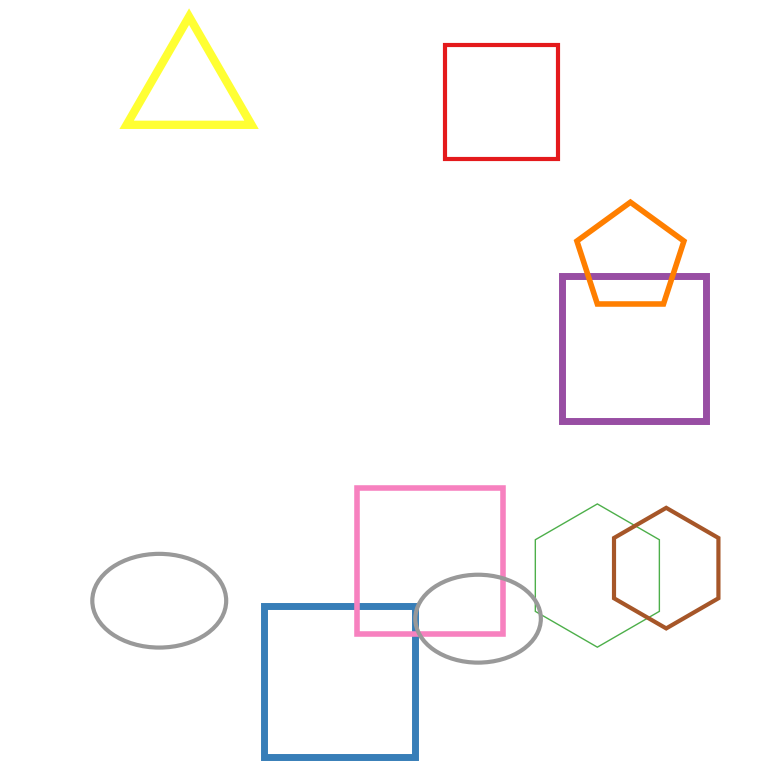[{"shape": "square", "thickness": 1.5, "radius": 0.37, "center": [0.651, 0.867]}, {"shape": "square", "thickness": 2.5, "radius": 0.49, "center": [0.44, 0.115]}, {"shape": "hexagon", "thickness": 0.5, "radius": 0.47, "center": [0.776, 0.253]}, {"shape": "square", "thickness": 2.5, "radius": 0.47, "center": [0.823, 0.547]}, {"shape": "pentagon", "thickness": 2, "radius": 0.37, "center": [0.819, 0.664]}, {"shape": "triangle", "thickness": 3, "radius": 0.47, "center": [0.246, 0.885]}, {"shape": "hexagon", "thickness": 1.5, "radius": 0.39, "center": [0.865, 0.262]}, {"shape": "square", "thickness": 2, "radius": 0.47, "center": [0.558, 0.271]}, {"shape": "oval", "thickness": 1.5, "radius": 0.41, "center": [0.621, 0.197]}, {"shape": "oval", "thickness": 1.5, "radius": 0.43, "center": [0.207, 0.22]}]